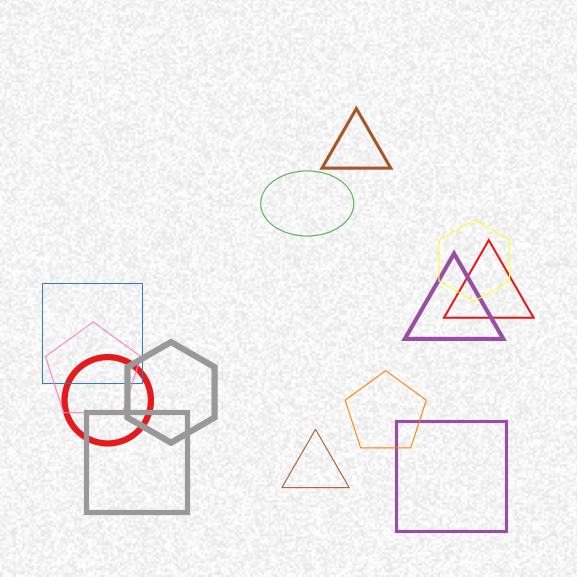[{"shape": "circle", "thickness": 3, "radius": 0.37, "center": [0.187, 0.306]}, {"shape": "triangle", "thickness": 1, "radius": 0.45, "center": [0.846, 0.494]}, {"shape": "square", "thickness": 0.5, "radius": 0.43, "center": [0.159, 0.423]}, {"shape": "oval", "thickness": 0.5, "radius": 0.4, "center": [0.532, 0.647]}, {"shape": "triangle", "thickness": 2, "radius": 0.49, "center": [0.786, 0.461]}, {"shape": "square", "thickness": 1.5, "radius": 0.48, "center": [0.782, 0.175]}, {"shape": "pentagon", "thickness": 0.5, "radius": 0.37, "center": [0.668, 0.283]}, {"shape": "hexagon", "thickness": 0.5, "radius": 0.35, "center": [0.821, 0.548]}, {"shape": "triangle", "thickness": 0.5, "radius": 0.34, "center": [0.546, 0.188]}, {"shape": "triangle", "thickness": 1.5, "radius": 0.34, "center": [0.617, 0.742]}, {"shape": "pentagon", "thickness": 0.5, "radius": 0.43, "center": [0.161, 0.355]}, {"shape": "hexagon", "thickness": 3, "radius": 0.44, "center": [0.296, 0.32]}, {"shape": "square", "thickness": 2.5, "radius": 0.43, "center": [0.237, 0.199]}]